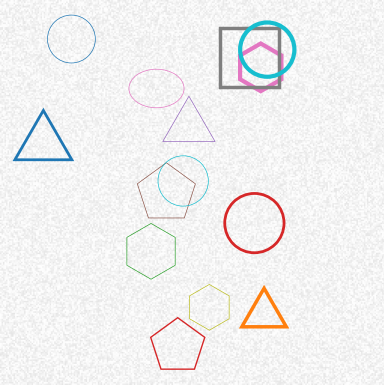[{"shape": "circle", "thickness": 0.5, "radius": 0.31, "center": [0.185, 0.899]}, {"shape": "triangle", "thickness": 2, "radius": 0.43, "center": [0.113, 0.628]}, {"shape": "triangle", "thickness": 2.5, "radius": 0.33, "center": [0.686, 0.185]}, {"shape": "hexagon", "thickness": 0.5, "radius": 0.36, "center": [0.392, 0.347]}, {"shape": "circle", "thickness": 2, "radius": 0.39, "center": [0.661, 0.421]}, {"shape": "pentagon", "thickness": 1, "radius": 0.37, "center": [0.462, 0.101]}, {"shape": "triangle", "thickness": 0.5, "radius": 0.39, "center": [0.491, 0.672]}, {"shape": "pentagon", "thickness": 0.5, "radius": 0.4, "center": [0.432, 0.498]}, {"shape": "oval", "thickness": 0.5, "radius": 0.36, "center": [0.406, 0.77]}, {"shape": "hexagon", "thickness": 3, "radius": 0.31, "center": [0.677, 0.825]}, {"shape": "square", "thickness": 2.5, "radius": 0.38, "center": [0.648, 0.85]}, {"shape": "hexagon", "thickness": 0.5, "radius": 0.3, "center": [0.544, 0.202]}, {"shape": "circle", "thickness": 3, "radius": 0.35, "center": [0.694, 0.871]}, {"shape": "circle", "thickness": 0.5, "radius": 0.33, "center": [0.476, 0.53]}]